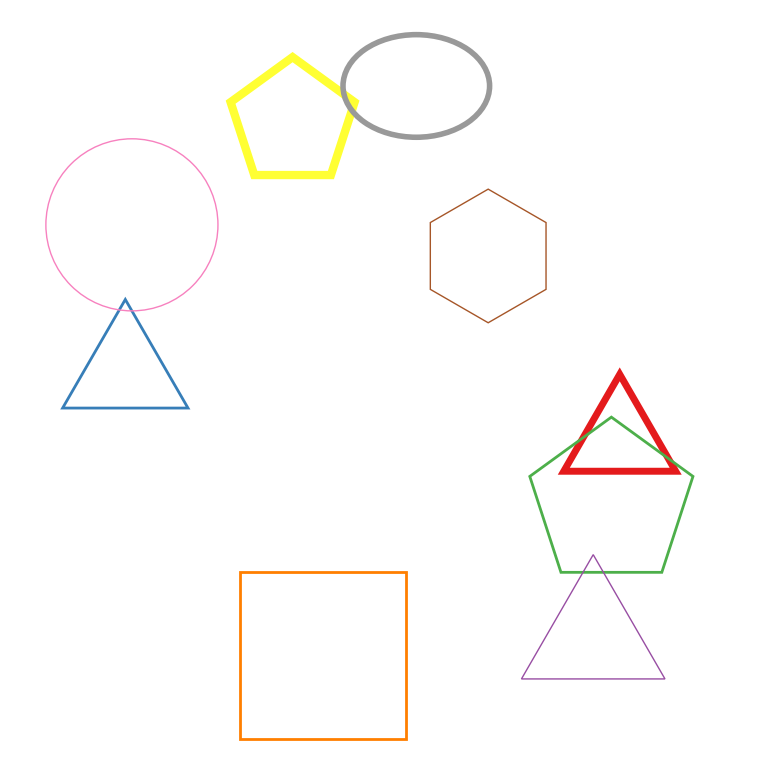[{"shape": "triangle", "thickness": 2.5, "radius": 0.42, "center": [0.805, 0.43]}, {"shape": "triangle", "thickness": 1, "radius": 0.47, "center": [0.163, 0.517]}, {"shape": "pentagon", "thickness": 1, "radius": 0.56, "center": [0.794, 0.347]}, {"shape": "triangle", "thickness": 0.5, "radius": 0.54, "center": [0.77, 0.172]}, {"shape": "square", "thickness": 1, "radius": 0.54, "center": [0.419, 0.149]}, {"shape": "pentagon", "thickness": 3, "radius": 0.42, "center": [0.38, 0.841]}, {"shape": "hexagon", "thickness": 0.5, "radius": 0.43, "center": [0.634, 0.668]}, {"shape": "circle", "thickness": 0.5, "radius": 0.56, "center": [0.171, 0.708]}, {"shape": "oval", "thickness": 2, "radius": 0.48, "center": [0.541, 0.888]}]